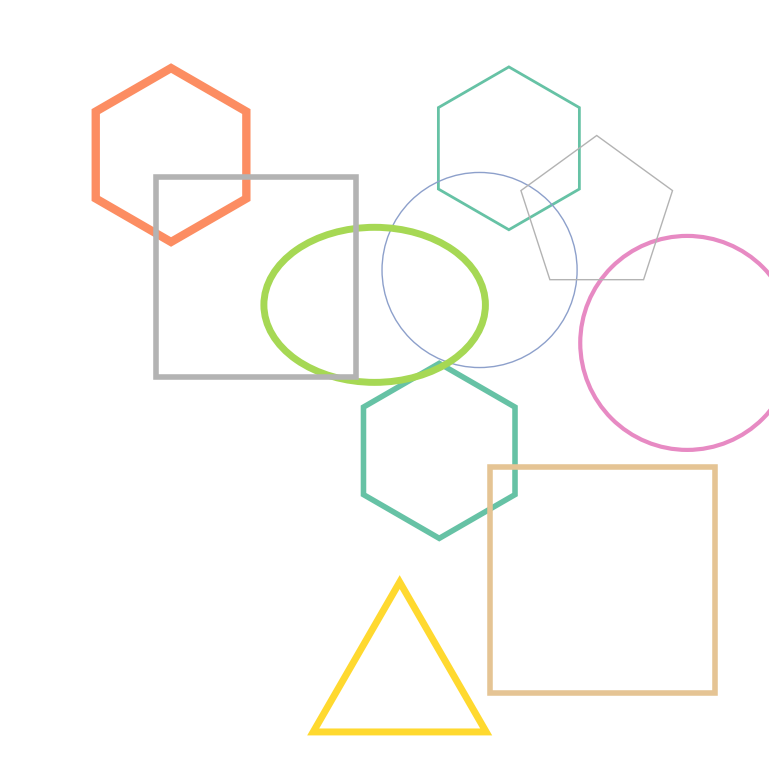[{"shape": "hexagon", "thickness": 1, "radius": 0.53, "center": [0.661, 0.807]}, {"shape": "hexagon", "thickness": 2, "radius": 0.57, "center": [0.57, 0.414]}, {"shape": "hexagon", "thickness": 3, "radius": 0.56, "center": [0.222, 0.799]}, {"shape": "circle", "thickness": 0.5, "radius": 0.63, "center": [0.623, 0.649]}, {"shape": "circle", "thickness": 1.5, "radius": 0.69, "center": [0.893, 0.555]}, {"shape": "oval", "thickness": 2.5, "radius": 0.72, "center": [0.487, 0.604]}, {"shape": "triangle", "thickness": 2.5, "radius": 0.65, "center": [0.519, 0.114]}, {"shape": "square", "thickness": 2, "radius": 0.73, "center": [0.783, 0.247]}, {"shape": "pentagon", "thickness": 0.5, "radius": 0.52, "center": [0.775, 0.721]}, {"shape": "square", "thickness": 2, "radius": 0.65, "center": [0.332, 0.64]}]